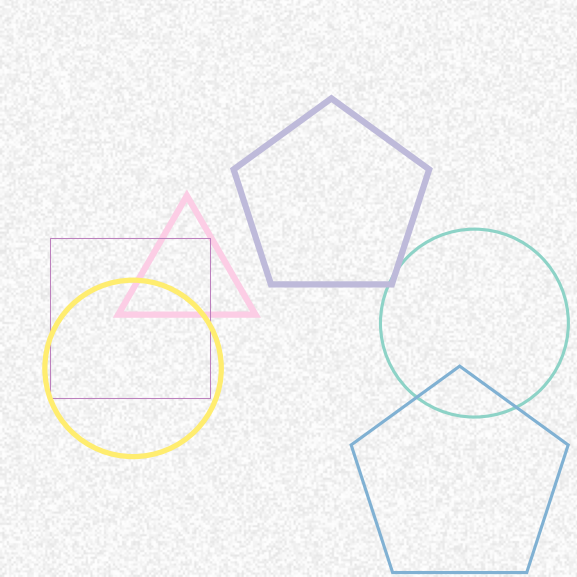[{"shape": "circle", "thickness": 1.5, "radius": 0.81, "center": [0.821, 0.44]}, {"shape": "pentagon", "thickness": 3, "radius": 0.89, "center": [0.574, 0.651]}, {"shape": "pentagon", "thickness": 1.5, "radius": 0.99, "center": [0.796, 0.168]}, {"shape": "triangle", "thickness": 3, "radius": 0.69, "center": [0.324, 0.523]}, {"shape": "square", "thickness": 0.5, "radius": 0.69, "center": [0.226, 0.448]}, {"shape": "circle", "thickness": 2.5, "radius": 0.76, "center": [0.23, 0.361]}]